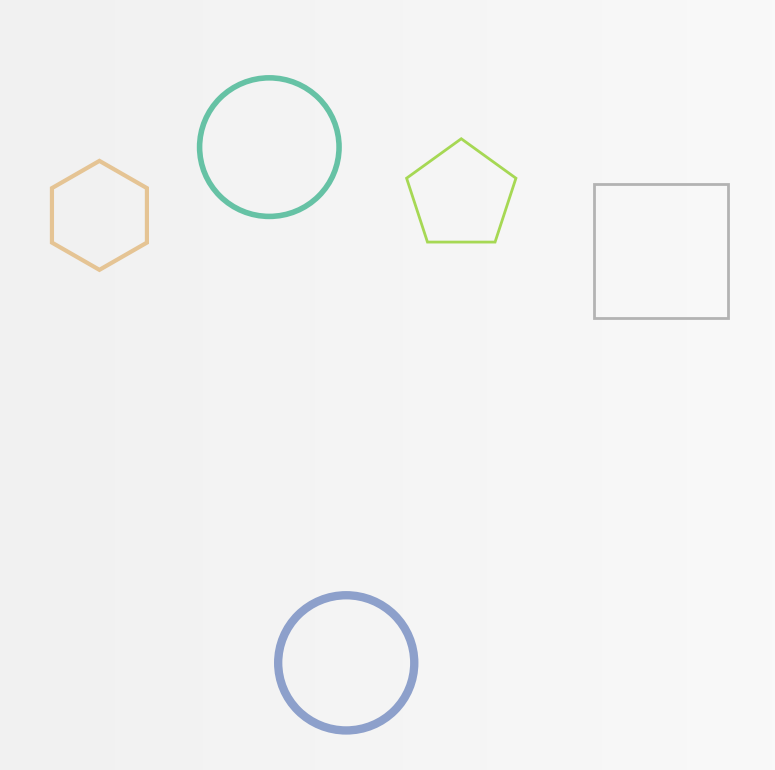[{"shape": "circle", "thickness": 2, "radius": 0.45, "center": [0.348, 0.809]}, {"shape": "circle", "thickness": 3, "radius": 0.44, "center": [0.447, 0.139]}, {"shape": "pentagon", "thickness": 1, "radius": 0.37, "center": [0.595, 0.746]}, {"shape": "hexagon", "thickness": 1.5, "radius": 0.35, "center": [0.128, 0.72]}, {"shape": "square", "thickness": 1, "radius": 0.43, "center": [0.853, 0.674]}]